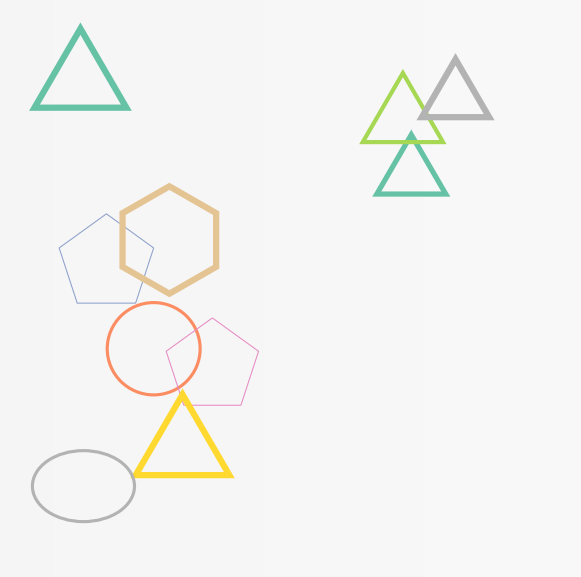[{"shape": "triangle", "thickness": 3, "radius": 0.46, "center": [0.138, 0.858]}, {"shape": "triangle", "thickness": 2.5, "radius": 0.34, "center": [0.708, 0.697]}, {"shape": "circle", "thickness": 1.5, "radius": 0.4, "center": [0.264, 0.395]}, {"shape": "pentagon", "thickness": 0.5, "radius": 0.43, "center": [0.183, 0.543]}, {"shape": "pentagon", "thickness": 0.5, "radius": 0.42, "center": [0.365, 0.365]}, {"shape": "triangle", "thickness": 2, "radius": 0.4, "center": [0.693, 0.793]}, {"shape": "triangle", "thickness": 3, "radius": 0.47, "center": [0.314, 0.223]}, {"shape": "hexagon", "thickness": 3, "radius": 0.46, "center": [0.291, 0.584]}, {"shape": "triangle", "thickness": 3, "radius": 0.33, "center": [0.784, 0.83]}, {"shape": "oval", "thickness": 1.5, "radius": 0.44, "center": [0.144, 0.157]}]